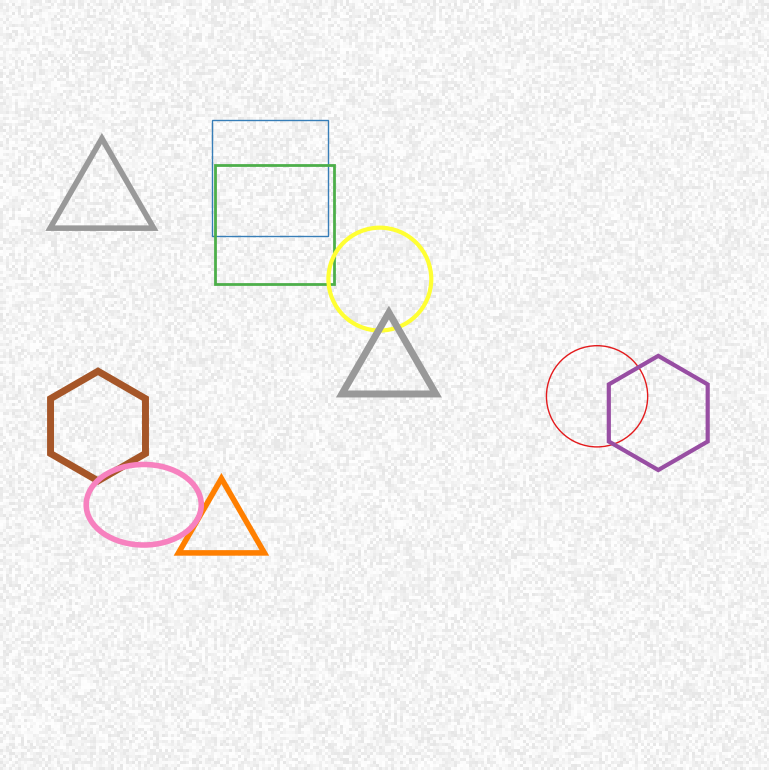[{"shape": "circle", "thickness": 0.5, "radius": 0.33, "center": [0.775, 0.485]}, {"shape": "square", "thickness": 0.5, "radius": 0.38, "center": [0.351, 0.769]}, {"shape": "square", "thickness": 1, "radius": 0.39, "center": [0.356, 0.708]}, {"shape": "hexagon", "thickness": 1.5, "radius": 0.37, "center": [0.855, 0.464]}, {"shape": "triangle", "thickness": 2, "radius": 0.32, "center": [0.288, 0.314]}, {"shape": "circle", "thickness": 1.5, "radius": 0.33, "center": [0.493, 0.638]}, {"shape": "hexagon", "thickness": 2.5, "radius": 0.36, "center": [0.127, 0.447]}, {"shape": "oval", "thickness": 2, "radius": 0.37, "center": [0.187, 0.344]}, {"shape": "triangle", "thickness": 2, "radius": 0.39, "center": [0.132, 0.743]}, {"shape": "triangle", "thickness": 2.5, "radius": 0.35, "center": [0.505, 0.524]}]